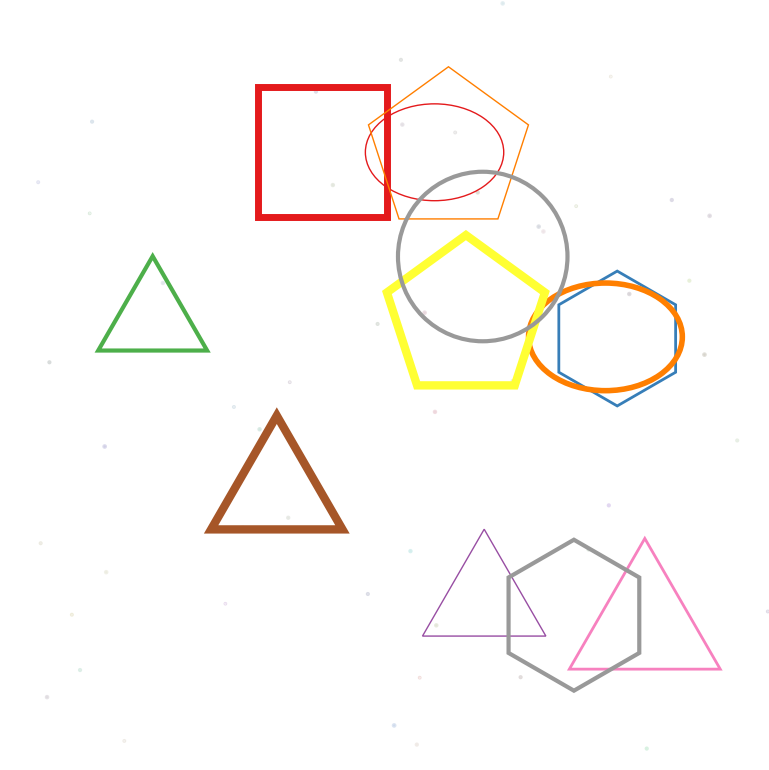[{"shape": "square", "thickness": 2.5, "radius": 0.42, "center": [0.419, 0.803]}, {"shape": "oval", "thickness": 0.5, "radius": 0.45, "center": [0.564, 0.802]}, {"shape": "hexagon", "thickness": 1, "radius": 0.44, "center": [0.802, 0.56]}, {"shape": "triangle", "thickness": 1.5, "radius": 0.41, "center": [0.198, 0.586]}, {"shape": "triangle", "thickness": 0.5, "radius": 0.46, "center": [0.629, 0.22]}, {"shape": "pentagon", "thickness": 0.5, "radius": 0.55, "center": [0.582, 0.804]}, {"shape": "oval", "thickness": 2, "radius": 0.5, "center": [0.786, 0.563]}, {"shape": "pentagon", "thickness": 3, "radius": 0.54, "center": [0.605, 0.587]}, {"shape": "triangle", "thickness": 3, "radius": 0.49, "center": [0.359, 0.362]}, {"shape": "triangle", "thickness": 1, "radius": 0.57, "center": [0.837, 0.188]}, {"shape": "hexagon", "thickness": 1.5, "radius": 0.49, "center": [0.745, 0.201]}, {"shape": "circle", "thickness": 1.5, "radius": 0.55, "center": [0.627, 0.667]}]